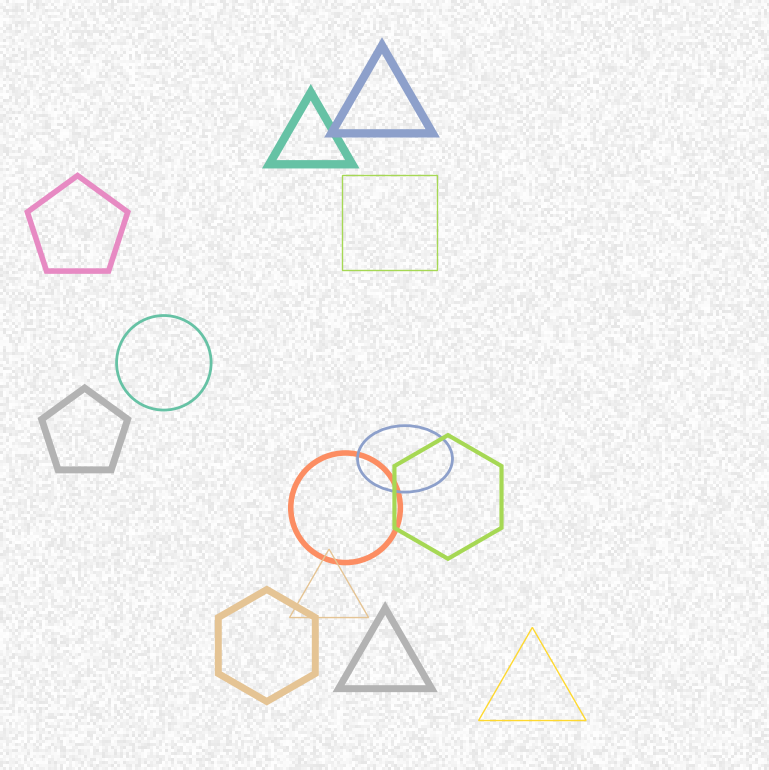[{"shape": "circle", "thickness": 1, "radius": 0.31, "center": [0.213, 0.529]}, {"shape": "triangle", "thickness": 3, "radius": 0.31, "center": [0.404, 0.818]}, {"shape": "circle", "thickness": 2, "radius": 0.36, "center": [0.449, 0.341]}, {"shape": "oval", "thickness": 1, "radius": 0.31, "center": [0.526, 0.404]}, {"shape": "triangle", "thickness": 3, "radius": 0.38, "center": [0.496, 0.865]}, {"shape": "pentagon", "thickness": 2, "radius": 0.34, "center": [0.101, 0.703]}, {"shape": "square", "thickness": 0.5, "radius": 0.31, "center": [0.506, 0.711]}, {"shape": "hexagon", "thickness": 1.5, "radius": 0.4, "center": [0.582, 0.355]}, {"shape": "triangle", "thickness": 0.5, "radius": 0.4, "center": [0.691, 0.105]}, {"shape": "triangle", "thickness": 0.5, "radius": 0.3, "center": [0.427, 0.228]}, {"shape": "hexagon", "thickness": 2.5, "radius": 0.36, "center": [0.346, 0.162]}, {"shape": "triangle", "thickness": 2.5, "radius": 0.35, "center": [0.5, 0.141]}, {"shape": "pentagon", "thickness": 2.5, "radius": 0.29, "center": [0.11, 0.437]}]